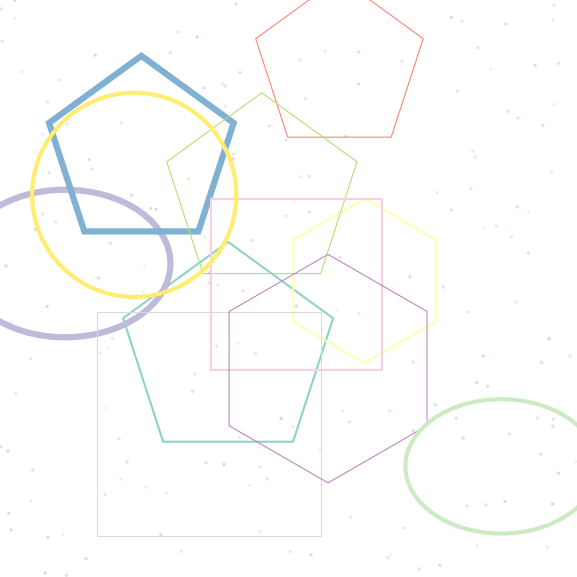[{"shape": "pentagon", "thickness": 1, "radius": 0.96, "center": [0.395, 0.389]}, {"shape": "hexagon", "thickness": 1, "radius": 0.71, "center": [0.631, 0.513]}, {"shape": "oval", "thickness": 3, "radius": 0.91, "center": [0.113, 0.543]}, {"shape": "pentagon", "thickness": 0.5, "radius": 0.76, "center": [0.588, 0.885]}, {"shape": "pentagon", "thickness": 3, "radius": 0.84, "center": [0.245, 0.734]}, {"shape": "pentagon", "thickness": 0.5, "radius": 0.87, "center": [0.453, 0.665]}, {"shape": "square", "thickness": 1, "radius": 0.74, "center": [0.513, 0.507]}, {"shape": "square", "thickness": 0.5, "radius": 0.97, "center": [0.362, 0.265]}, {"shape": "hexagon", "thickness": 0.5, "radius": 0.99, "center": [0.568, 0.361]}, {"shape": "oval", "thickness": 2, "radius": 0.83, "center": [0.868, 0.192]}, {"shape": "circle", "thickness": 2, "radius": 0.88, "center": [0.232, 0.662]}]